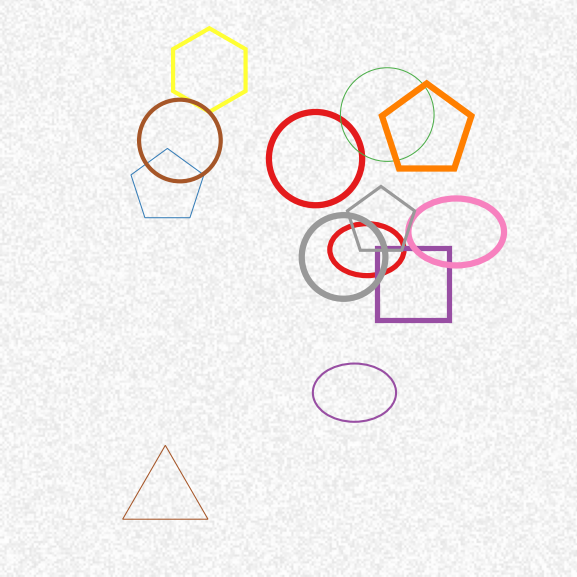[{"shape": "oval", "thickness": 2.5, "radius": 0.32, "center": [0.635, 0.567]}, {"shape": "circle", "thickness": 3, "radius": 0.4, "center": [0.546, 0.724]}, {"shape": "pentagon", "thickness": 0.5, "radius": 0.33, "center": [0.29, 0.676]}, {"shape": "circle", "thickness": 0.5, "radius": 0.41, "center": [0.671, 0.801]}, {"shape": "square", "thickness": 2.5, "radius": 0.31, "center": [0.715, 0.508]}, {"shape": "oval", "thickness": 1, "radius": 0.36, "center": [0.614, 0.319]}, {"shape": "pentagon", "thickness": 3, "radius": 0.41, "center": [0.739, 0.773]}, {"shape": "hexagon", "thickness": 2, "radius": 0.36, "center": [0.362, 0.878]}, {"shape": "circle", "thickness": 2, "radius": 0.35, "center": [0.312, 0.756]}, {"shape": "triangle", "thickness": 0.5, "radius": 0.43, "center": [0.286, 0.143]}, {"shape": "oval", "thickness": 3, "radius": 0.41, "center": [0.79, 0.597]}, {"shape": "circle", "thickness": 3, "radius": 0.36, "center": [0.595, 0.554]}, {"shape": "pentagon", "thickness": 1.5, "radius": 0.31, "center": [0.66, 0.615]}]